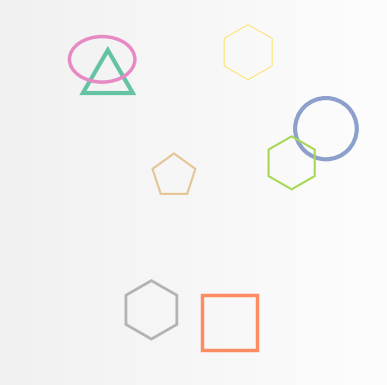[{"shape": "triangle", "thickness": 3, "radius": 0.37, "center": [0.278, 0.796]}, {"shape": "square", "thickness": 2.5, "radius": 0.36, "center": [0.592, 0.161]}, {"shape": "circle", "thickness": 3, "radius": 0.4, "center": [0.841, 0.666]}, {"shape": "oval", "thickness": 2.5, "radius": 0.42, "center": [0.264, 0.846]}, {"shape": "hexagon", "thickness": 1.5, "radius": 0.34, "center": [0.753, 0.577]}, {"shape": "hexagon", "thickness": 0.5, "radius": 0.36, "center": [0.64, 0.865]}, {"shape": "pentagon", "thickness": 1.5, "radius": 0.29, "center": [0.449, 0.543]}, {"shape": "hexagon", "thickness": 2, "radius": 0.38, "center": [0.391, 0.195]}]